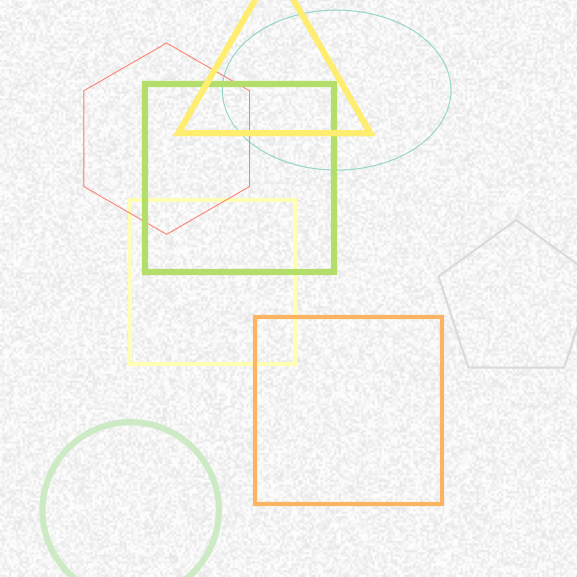[{"shape": "oval", "thickness": 0.5, "radius": 0.99, "center": [0.583, 0.843]}, {"shape": "square", "thickness": 2, "radius": 0.71, "center": [0.368, 0.511]}, {"shape": "hexagon", "thickness": 0.5, "radius": 0.83, "center": [0.289, 0.759]}, {"shape": "square", "thickness": 2, "radius": 0.81, "center": [0.603, 0.288]}, {"shape": "square", "thickness": 3, "radius": 0.81, "center": [0.415, 0.69]}, {"shape": "pentagon", "thickness": 1, "radius": 0.71, "center": [0.894, 0.477]}, {"shape": "circle", "thickness": 3, "radius": 0.76, "center": [0.226, 0.115]}, {"shape": "triangle", "thickness": 3, "radius": 0.96, "center": [0.475, 0.865]}]